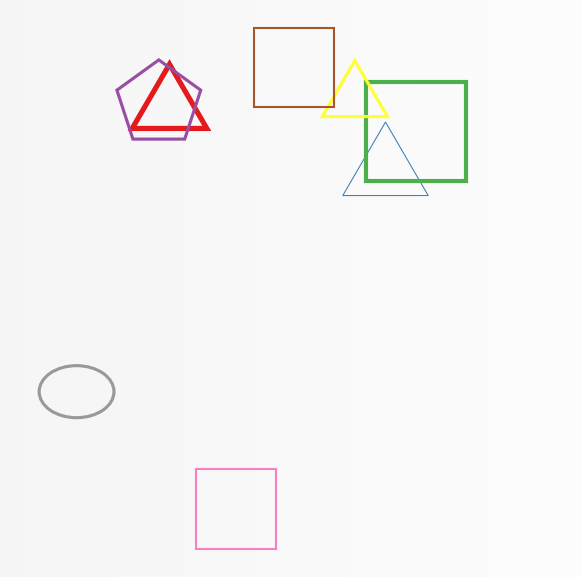[{"shape": "triangle", "thickness": 2.5, "radius": 0.37, "center": [0.292, 0.814]}, {"shape": "triangle", "thickness": 0.5, "radius": 0.42, "center": [0.663, 0.703]}, {"shape": "square", "thickness": 2, "radius": 0.43, "center": [0.715, 0.771]}, {"shape": "pentagon", "thickness": 1.5, "radius": 0.38, "center": [0.273, 0.82]}, {"shape": "triangle", "thickness": 1.5, "radius": 0.32, "center": [0.61, 0.83]}, {"shape": "square", "thickness": 1, "radius": 0.34, "center": [0.506, 0.882]}, {"shape": "square", "thickness": 1, "radius": 0.35, "center": [0.406, 0.117]}, {"shape": "oval", "thickness": 1.5, "radius": 0.32, "center": [0.132, 0.321]}]